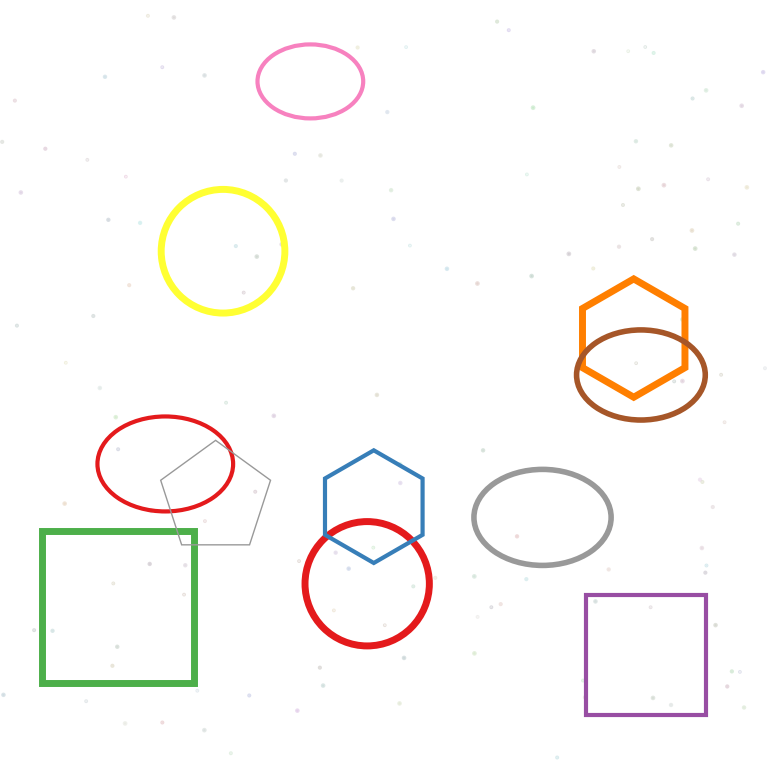[{"shape": "oval", "thickness": 1.5, "radius": 0.44, "center": [0.215, 0.397]}, {"shape": "circle", "thickness": 2.5, "radius": 0.4, "center": [0.477, 0.242]}, {"shape": "hexagon", "thickness": 1.5, "radius": 0.37, "center": [0.485, 0.342]}, {"shape": "square", "thickness": 2.5, "radius": 0.49, "center": [0.154, 0.211]}, {"shape": "square", "thickness": 1.5, "radius": 0.39, "center": [0.839, 0.149]}, {"shape": "hexagon", "thickness": 2.5, "radius": 0.38, "center": [0.823, 0.561]}, {"shape": "circle", "thickness": 2.5, "radius": 0.4, "center": [0.29, 0.674]}, {"shape": "oval", "thickness": 2, "radius": 0.42, "center": [0.832, 0.513]}, {"shape": "oval", "thickness": 1.5, "radius": 0.34, "center": [0.403, 0.894]}, {"shape": "oval", "thickness": 2, "radius": 0.45, "center": [0.705, 0.328]}, {"shape": "pentagon", "thickness": 0.5, "radius": 0.38, "center": [0.28, 0.353]}]